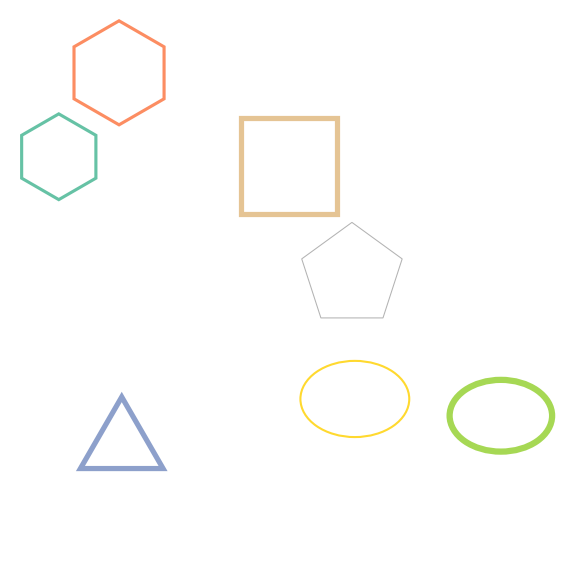[{"shape": "hexagon", "thickness": 1.5, "radius": 0.37, "center": [0.102, 0.728]}, {"shape": "hexagon", "thickness": 1.5, "radius": 0.45, "center": [0.206, 0.873]}, {"shape": "triangle", "thickness": 2.5, "radius": 0.41, "center": [0.211, 0.229]}, {"shape": "oval", "thickness": 3, "radius": 0.44, "center": [0.867, 0.279]}, {"shape": "oval", "thickness": 1, "radius": 0.47, "center": [0.614, 0.308]}, {"shape": "square", "thickness": 2.5, "radius": 0.41, "center": [0.5, 0.711]}, {"shape": "pentagon", "thickness": 0.5, "radius": 0.46, "center": [0.609, 0.523]}]